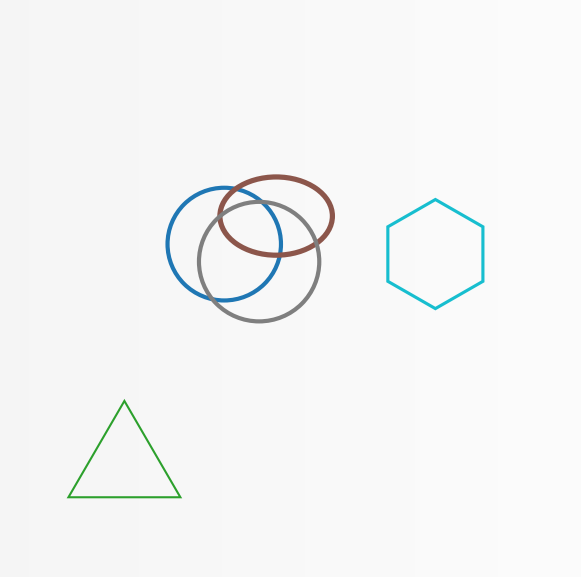[{"shape": "circle", "thickness": 2, "radius": 0.49, "center": [0.386, 0.576]}, {"shape": "triangle", "thickness": 1, "radius": 0.56, "center": [0.214, 0.194]}, {"shape": "oval", "thickness": 2.5, "radius": 0.48, "center": [0.475, 0.625]}, {"shape": "circle", "thickness": 2, "radius": 0.52, "center": [0.446, 0.546]}, {"shape": "hexagon", "thickness": 1.5, "radius": 0.47, "center": [0.749, 0.559]}]